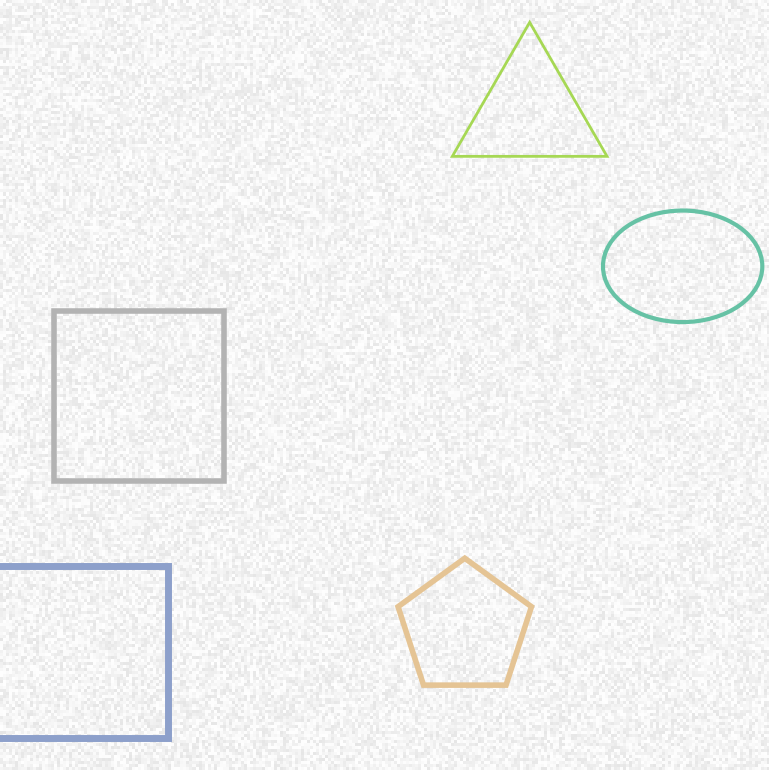[{"shape": "oval", "thickness": 1.5, "radius": 0.52, "center": [0.887, 0.654]}, {"shape": "square", "thickness": 2.5, "radius": 0.56, "center": [0.106, 0.153]}, {"shape": "triangle", "thickness": 1, "radius": 0.58, "center": [0.688, 0.855]}, {"shape": "pentagon", "thickness": 2, "radius": 0.46, "center": [0.604, 0.184]}, {"shape": "square", "thickness": 2, "radius": 0.55, "center": [0.18, 0.485]}]